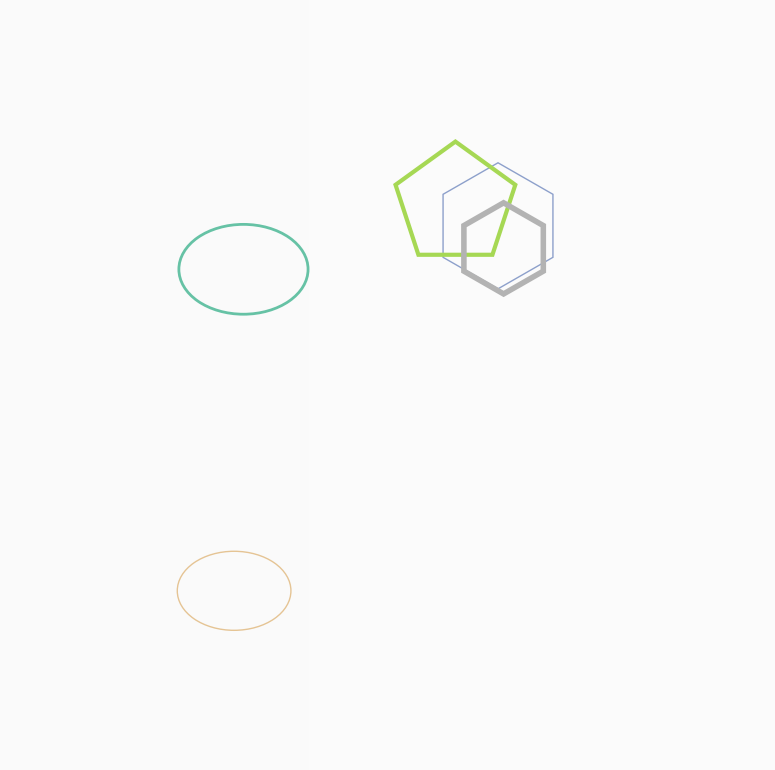[{"shape": "oval", "thickness": 1, "radius": 0.42, "center": [0.314, 0.65]}, {"shape": "hexagon", "thickness": 0.5, "radius": 0.41, "center": [0.643, 0.707]}, {"shape": "pentagon", "thickness": 1.5, "radius": 0.41, "center": [0.588, 0.735]}, {"shape": "oval", "thickness": 0.5, "radius": 0.37, "center": [0.302, 0.233]}, {"shape": "hexagon", "thickness": 2, "radius": 0.3, "center": [0.65, 0.677]}]